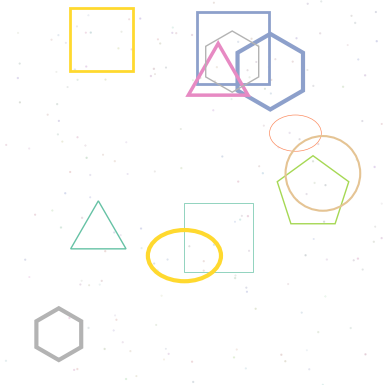[{"shape": "triangle", "thickness": 1, "radius": 0.42, "center": [0.255, 0.395]}, {"shape": "square", "thickness": 0.5, "radius": 0.45, "center": [0.568, 0.382]}, {"shape": "oval", "thickness": 0.5, "radius": 0.34, "center": [0.767, 0.654]}, {"shape": "square", "thickness": 2, "radius": 0.47, "center": [0.605, 0.876]}, {"shape": "hexagon", "thickness": 3, "radius": 0.49, "center": [0.702, 0.814]}, {"shape": "triangle", "thickness": 2.5, "radius": 0.45, "center": [0.567, 0.798]}, {"shape": "pentagon", "thickness": 1, "radius": 0.49, "center": [0.813, 0.498]}, {"shape": "oval", "thickness": 3, "radius": 0.47, "center": [0.479, 0.336]}, {"shape": "square", "thickness": 2, "radius": 0.41, "center": [0.264, 0.898]}, {"shape": "circle", "thickness": 1.5, "radius": 0.48, "center": [0.839, 0.55]}, {"shape": "hexagon", "thickness": 3, "radius": 0.34, "center": [0.153, 0.132]}, {"shape": "hexagon", "thickness": 1, "radius": 0.4, "center": [0.603, 0.84]}]